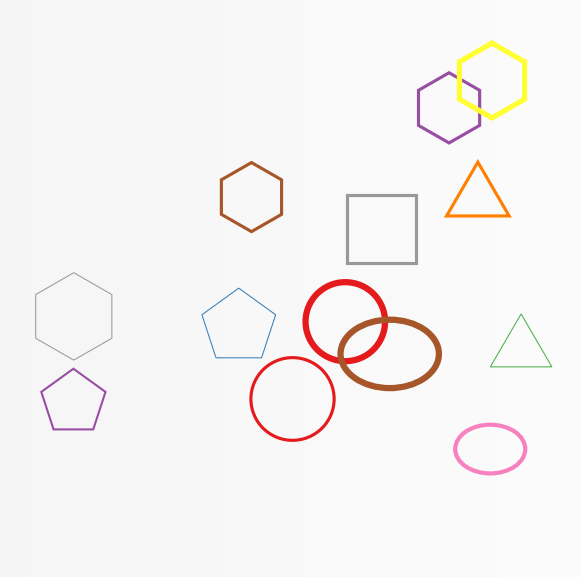[{"shape": "circle", "thickness": 1.5, "radius": 0.36, "center": [0.503, 0.308]}, {"shape": "circle", "thickness": 3, "radius": 0.34, "center": [0.594, 0.442]}, {"shape": "pentagon", "thickness": 0.5, "radius": 0.33, "center": [0.411, 0.433]}, {"shape": "triangle", "thickness": 0.5, "radius": 0.31, "center": [0.897, 0.394]}, {"shape": "hexagon", "thickness": 1.5, "radius": 0.3, "center": [0.773, 0.812]}, {"shape": "pentagon", "thickness": 1, "radius": 0.29, "center": [0.126, 0.303]}, {"shape": "triangle", "thickness": 1.5, "radius": 0.31, "center": [0.822, 0.656]}, {"shape": "hexagon", "thickness": 2.5, "radius": 0.32, "center": [0.846, 0.86]}, {"shape": "hexagon", "thickness": 1.5, "radius": 0.3, "center": [0.433, 0.658]}, {"shape": "oval", "thickness": 3, "radius": 0.42, "center": [0.67, 0.386]}, {"shape": "oval", "thickness": 2, "radius": 0.3, "center": [0.843, 0.222]}, {"shape": "hexagon", "thickness": 0.5, "radius": 0.38, "center": [0.127, 0.451]}, {"shape": "square", "thickness": 1.5, "radius": 0.29, "center": [0.656, 0.603]}]